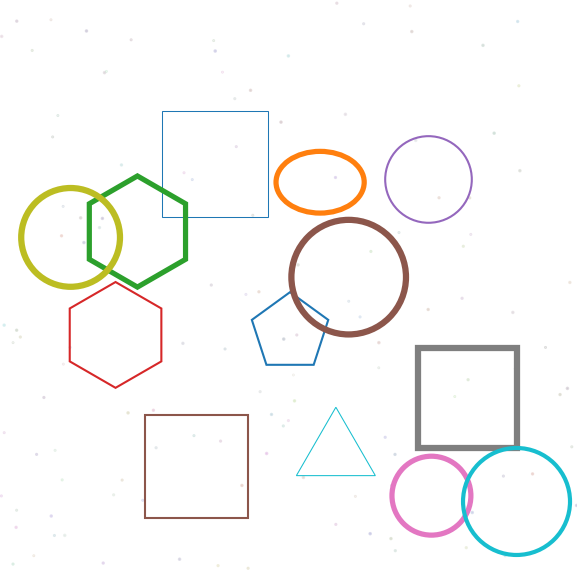[{"shape": "square", "thickness": 0.5, "radius": 0.46, "center": [0.372, 0.715]}, {"shape": "pentagon", "thickness": 1, "radius": 0.35, "center": [0.502, 0.424]}, {"shape": "oval", "thickness": 2.5, "radius": 0.38, "center": [0.554, 0.684]}, {"shape": "hexagon", "thickness": 2.5, "radius": 0.48, "center": [0.238, 0.598]}, {"shape": "hexagon", "thickness": 1, "radius": 0.46, "center": [0.2, 0.419]}, {"shape": "circle", "thickness": 1, "radius": 0.37, "center": [0.742, 0.688]}, {"shape": "square", "thickness": 1, "radius": 0.44, "center": [0.341, 0.191]}, {"shape": "circle", "thickness": 3, "radius": 0.5, "center": [0.604, 0.519]}, {"shape": "circle", "thickness": 2.5, "radius": 0.34, "center": [0.747, 0.141]}, {"shape": "square", "thickness": 3, "radius": 0.43, "center": [0.81, 0.31]}, {"shape": "circle", "thickness": 3, "radius": 0.43, "center": [0.122, 0.588]}, {"shape": "circle", "thickness": 2, "radius": 0.46, "center": [0.894, 0.131]}, {"shape": "triangle", "thickness": 0.5, "radius": 0.39, "center": [0.582, 0.215]}]